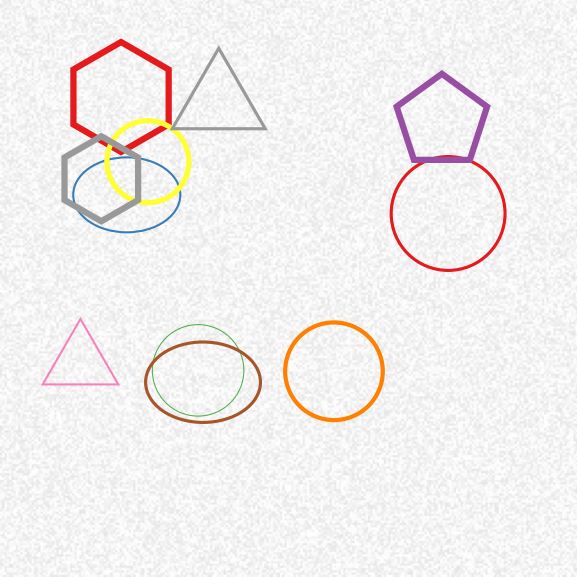[{"shape": "hexagon", "thickness": 3, "radius": 0.48, "center": [0.21, 0.831]}, {"shape": "circle", "thickness": 1.5, "radius": 0.49, "center": [0.776, 0.629]}, {"shape": "oval", "thickness": 1, "radius": 0.46, "center": [0.22, 0.662]}, {"shape": "circle", "thickness": 0.5, "radius": 0.4, "center": [0.343, 0.358]}, {"shape": "pentagon", "thickness": 3, "radius": 0.41, "center": [0.765, 0.789]}, {"shape": "circle", "thickness": 2, "radius": 0.42, "center": [0.578, 0.356]}, {"shape": "circle", "thickness": 2.5, "radius": 0.35, "center": [0.256, 0.719]}, {"shape": "oval", "thickness": 1.5, "radius": 0.5, "center": [0.352, 0.337]}, {"shape": "triangle", "thickness": 1, "radius": 0.38, "center": [0.139, 0.371]}, {"shape": "triangle", "thickness": 1.5, "radius": 0.46, "center": [0.379, 0.823]}, {"shape": "hexagon", "thickness": 3, "radius": 0.37, "center": [0.175, 0.69]}]